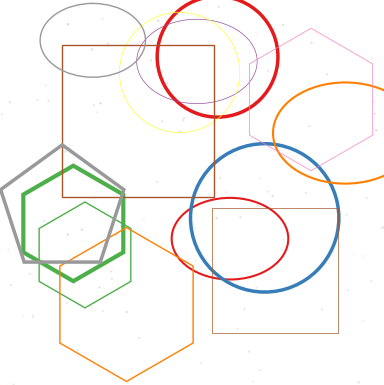[{"shape": "circle", "thickness": 2.5, "radius": 0.78, "center": [0.565, 0.853]}, {"shape": "oval", "thickness": 1.5, "radius": 0.76, "center": [0.597, 0.38]}, {"shape": "circle", "thickness": 2.5, "radius": 0.96, "center": [0.687, 0.434]}, {"shape": "hexagon", "thickness": 1, "radius": 0.69, "center": [0.221, 0.338]}, {"shape": "hexagon", "thickness": 3, "radius": 0.75, "center": [0.19, 0.42]}, {"shape": "oval", "thickness": 0.5, "radius": 0.78, "center": [0.512, 0.84]}, {"shape": "oval", "thickness": 1.5, "radius": 0.94, "center": [0.897, 0.654]}, {"shape": "hexagon", "thickness": 1, "radius": 1.0, "center": [0.329, 0.209]}, {"shape": "circle", "thickness": 0.5, "radius": 0.78, "center": [0.466, 0.812]}, {"shape": "square", "thickness": 0.5, "radius": 0.82, "center": [0.715, 0.297]}, {"shape": "square", "thickness": 1, "radius": 0.99, "center": [0.358, 0.685]}, {"shape": "hexagon", "thickness": 0.5, "radius": 0.92, "center": [0.808, 0.742]}, {"shape": "pentagon", "thickness": 2.5, "radius": 0.84, "center": [0.162, 0.455]}, {"shape": "oval", "thickness": 1, "radius": 0.68, "center": [0.241, 0.895]}]